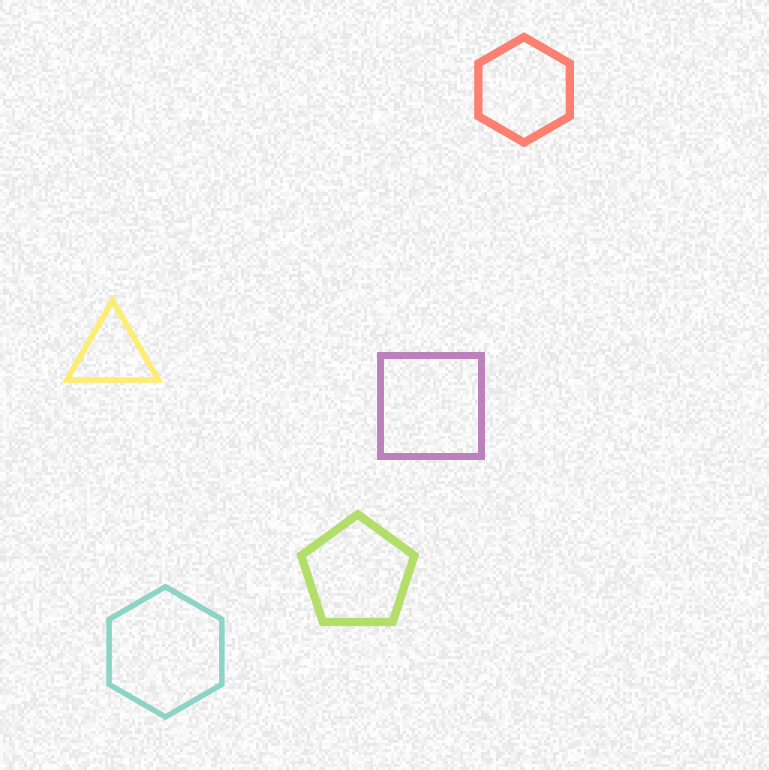[{"shape": "hexagon", "thickness": 2, "radius": 0.42, "center": [0.215, 0.153]}, {"shape": "hexagon", "thickness": 3, "radius": 0.34, "center": [0.681, 0.883]}, {"shape": "pentagon", "thickness": 3, "radius": 0.39, "center": [0.465, 0.255]}, {"shape": "square", "thickness": 2.5, "radius": 0.33, "center": [0.559, 0.473]}, {"shape": "triangle", "thickness": 2, "radius": 0.34, "center": [0.146, 0.541]}]